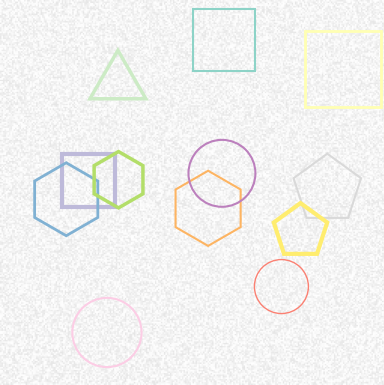[{"shape": "square", "thickness": 1.5, "radius": 0.4, "center": [0.582, 0.896]}, {"shape": "square", "thickness": 2, "radius": 0.5, "center": [0.892, 0.82]}, {"shape": "square", "thickness": 3, "radius": 0.35, "center": [0.23, 0.531]}, {"shape": "circle", "thickness": 1, "radius": 0.35, "center": [0.731, 0.256]}, {"shape": "hexagon", "thickness": 2, "radius": 0.47, "center": [0.172, 0.482]}, {"shape": "hexagon", "thickness": 1.5, "radius": 0.49, "center": [0.541, 0.459]}, {"shape": "hexagon", "thickness": 2.5, "radius": 0.37, "center": [0.308, 0.533]}, {"shape": "circle", "thickness": 1.5, "radius": 0.45, "center": [0.278, 0.136]}, {"shape": "pentagon", "thickness": 1.5, "radius": 0.46, "center": [0.85, 0.509]}, {"shape": "circle", "thickness": 1.5, "radius": 0.43, "center": [0.576, 0.55]}, {"shape": "triangle", "thickness": 2.5, "radius": 0.42, "center": [0.306, 0.785]}, {"shape": "pentagon", "thickness": 3, "radius": 0.36, "center": [0.781, 0.4]}]